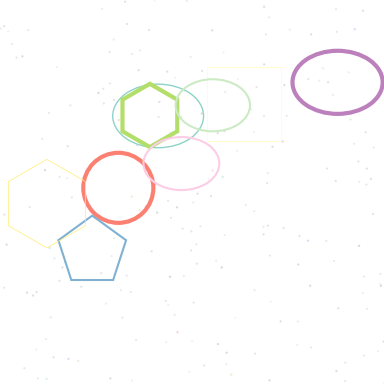[{"shape": "oval", "thickness": 1, "radius": 0.59, "center": [0.411, 0.699]}, {"shape": "square", "thickness": 0.5, "radius": 0.48, "center": [0.633, 0.731]}, {"shape": "circle", "thickness": 3, "radius": 0.45, "center": [0.307, 0.512]}, {"shape": "pentagon", "thickness": 1.5, "radius": 0.46, "center": [0.24, 0.347]}, {"shape": "hexagon", "thickness": 3, "radius": 0.41, "center": [0.389, 0.7]}, {"shape": "oval", "thickness": 1.5, "radius": 0.49, "center": [0.471, 0.575]}, {"shape": "oval", "thickness": 3, "radius": 0.59, "center": [0.877, 0.786]}, {"shape": "oval", "thickness": 1.5, "radius": 0.48, "center": [0.553, 0.727]}, {"shape": "hexagon", "thickness": 0.5, "radius": 0.58, "center": [0.122, 0.471]}]